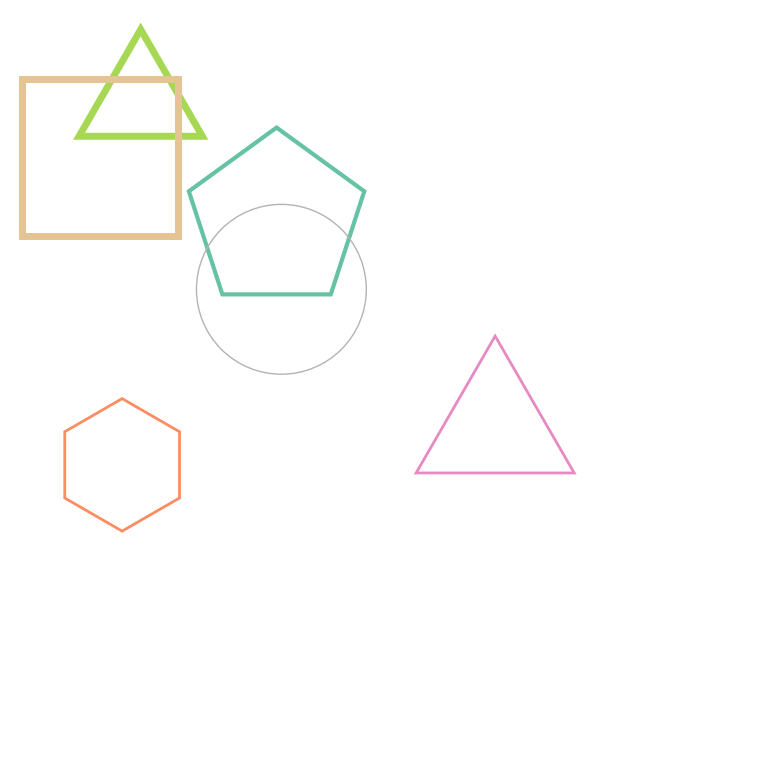[{"shape": "pentagon", "thickness": 1.5, "radius": 0.6, "center": [0.359, 0.715]}, {"shape": "hexagon", "thickness": 1, "radius": 0.43, "center": [0.159, 0.396]}, {"shape": "triangle", "thickness": 1, "radius": 0.59, "center": [0.643, 0.445]}, {"shape": "triangle", "thickness": 2.5, "radius": 0.46, "center": [0.183, 0.869]}, {"shape": "square", "thickness": 2.5, "radius": 0.51, "center": [0.13, 0.796]}, {"shape": "circle", "thickness": 0.5, "radius": 0.55, "center": [0.365, 0.624]}]